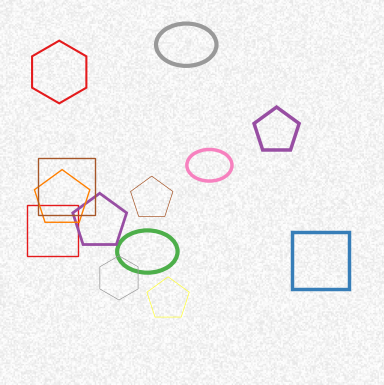[{"shape": "square", "thickness": 1, "radius": 0.34, "center": [0.136, 0.401]}, {"shape": "hexagon", "thickness": 1.5, "radius": 0.41, "center": [0.154, 0.813]}, {"shape": "square", "thickness": 2.5, "radius": 0.37, "center": [0.832, 0.323]}, {"shape": "oval", "thickness": 3, "radius": 0.39, "center": [0.383, 0.347]}, {"shape": "pentagon", "thickness": 2.5, "radius": 0.31, "center": [0.718, 0.66]}, {"shape": "pentagon", "thickness": 2, "radius": 0.37, "center": [0.259, 0.424]}, {"shape": "pentagon", "thickness": 1, "radius": 0.38, "center": [0.161, 0.484]}, {"shape": "pentagon", "thickness": 0.5, "radius": 0.29, "center": [0.437, 0.223]}, {"shape": "pentagon", "thickness": 0.5, "radius": 0.29, "center": [0.394, 0.485]}, {"shape": "square", "thickness": 1, "radius": 0.37, "center": [0.173, 0.515]}, {"shape": "oval", "thickness": 2.5, "radius": 0.29, "center": [0.544, 0.571]}, {"shape": "oval", "thickness": 3, "radius": 0.39, "center": [0.484, 0.884]}, {"shape": "hexagon", "thickness": 0.5, "radius": 0.29, "center": [0.309, 0.278]}]